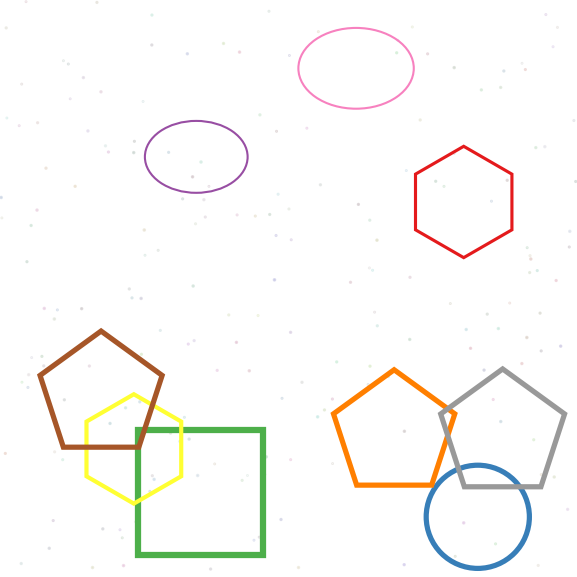[{"shape": "hexagon", "thickness": 1.5, "radius": 0.48, "center": [0.803, 0.649]}, {"shape": "circle", "thickness": 2.5, "radius": 0.45, "center": [0.827, 0.104]}, {"shape": "square", "thickness": 3, "radius": 0.54, "center": [0.347, 0.147]}, {"shape": "oval", "thickness": 1, "radius": 0.44, "center": [0.34, 0.728]}, {"shape": "pentagon", "thickness": 2.5, "radius": 0.55, "center": [0.682, 0.248]}, {"shape": "hexagon", "thickness": 2, "radius": 0.47, "center": [0.232, 0.222]}, {"shape": "pentagon", "thickness": 2.5, "radius": 0.56, "center": [0.175, 0.315]}, {"shape": "oval", "thickness": 1, "radius": 0.5, "center": [0.617, 0.881]}, {"shape": "pentagon", "thickness": 2.5, "radius": 0.56, "center": [0.87, 0.247]}]